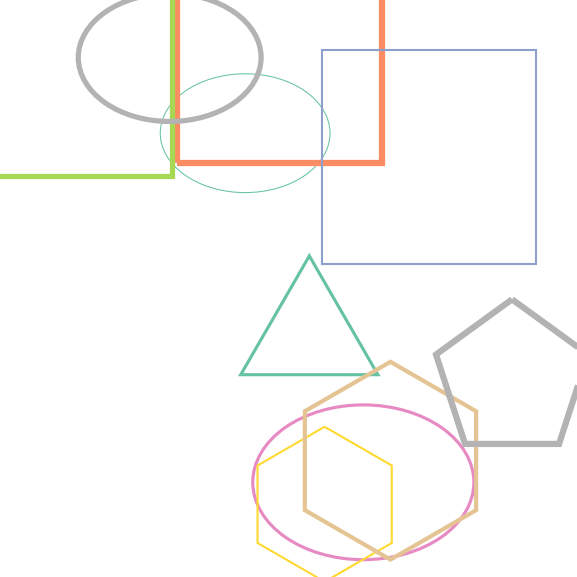[{"shape": "triangle", "thickness": 1.5, "radius": 0.69, "center": [0.536, 0.419]}, {"shape": "oval", "thickness": 0.5, "radius": 0.73, "center": [0.424, 0.769]}, {"shape": "square", "thickness": 3, "radius": 0.89, "center": [0.484, 0.895]}, {"shape": "square", "thickness": 1, "radius": 0.93, "center": [0.743, 0.727]}, {"shape": "oval", "thickness": 1.5, "radius": 0.96, "center": [0.629, 0.164]}, {"shape": "square", "thickness": 2.5, "radius": 0.85, "center": [0.126, 0.866]}, {"shape": "hexagon", "thickness": 1, "radius": 0.67, "center": [0.562, 0.126]}, {"shape": "hexagon", "thickness": 2, "radius": 0.86, "center": [0.676, 0.201]}, {"shape": "oval", "thickness": 2.5, "radius": 0.79, "center": [0.294, 0.9]}, {"shape": "pentagon", "thickness": 3, "radius": 0.69, "center": [0.887, 0.342]}]